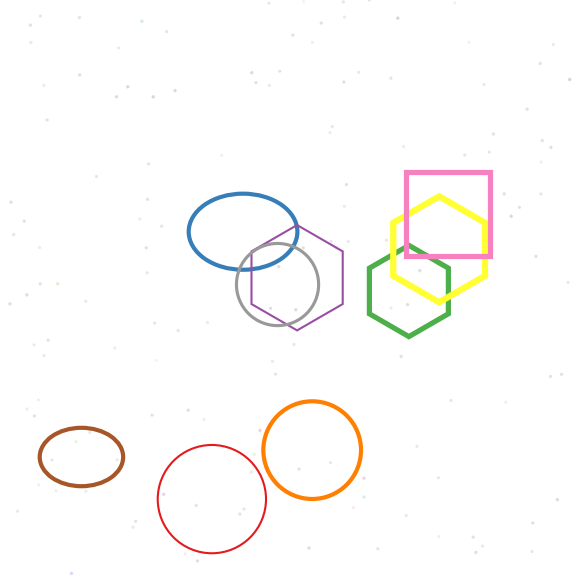[{"shape": "circle", "thickness": 1, "radius": 0.47, "center": [0.367, 0.135]}, {"shape": "oval", "thickness": 2, "radius": 0.47, "center": [0.421, 0.598]}, {"shape": "hexagon", "thickness": 2.5, "radius": 0.39, "center": [0.708, 0.495]}, {"shape": "hexagon", "thickness": 1, "radius": 0.46, "center": [0.514, 0.518]}, {"shape": "circle", "thickness": 2, "radius": 0.42, "center": [0.541, 0.22]}, {"shape": "hexagon", "thickness": 3, "radius": 0.46, "center": [0.76, 0.567]}, {"shape": "oval", "thickness": 2, "radius": 0.36, "center": [0.141, 0.208]}, {"shape": "square", "thickness": 2.5, "radius": 0.37, "center": [0.775, 0.629]}, {"shape": "circle", "thickness": 1.5, "radius": 0.36, "center": [0.481, 0.506]}]